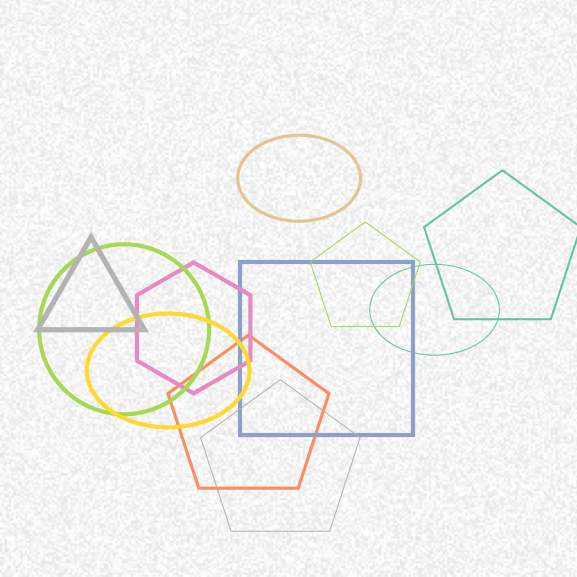[{"shape": "pentagon", "thickness": 1, "radius": 0.71, "center": [0.87, 0.562]}, {"shape": "oval", "thickness": 0.5, "radius": 0.56, "center": [0.753, 0.463]}, {"shape": "pentagon", "thickness": 1.5, "radius": 0.73, "center": [0.43, 0.272]}, {"shape": "square", "thickness": 2, "radius": 0.75, "center": [0.565, 0.396]}, {"shape": "hexagon", "thickness": 2, "radius": 0.57, "center": [0.335, 0.431]}, {"shape": "pentagon", "thickness": 0.5, "radius": 0.5, "center": [0.632, 0.515]}, {"shape": "circle", "thickness": 2, "radius": 0.74, "center": [0.215, 0.429]}, {"shape": "oval", "thickness": 2, "radius": 0.7, "center": [0.291, 0.358]}, {"shape": "oval", "thickness": 1.5, "radius": 0.53, "center": [0.518, 0.69]}, {"shape": "triangle", "thickness": 2.5, "radius": 0.53, "center": [0.158, 0.482]}, {"shape": "pentagon", "thickness": 0.5, "radius": 0.73, "center": [0.485, 0.197]}]